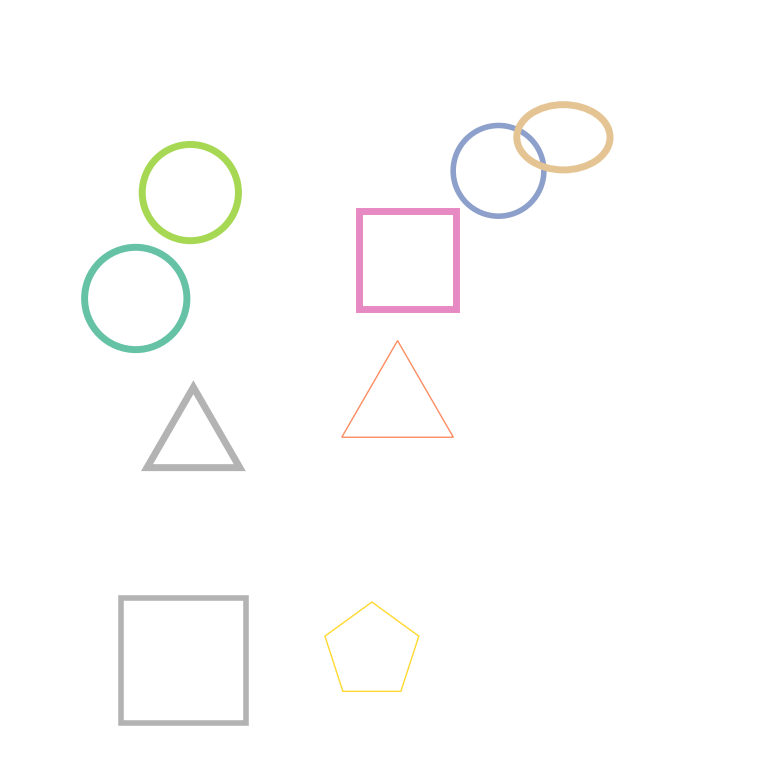[{"shape": "circle", "thickness": 2.5, "radius": 0.33, "center": [0.176, 0.612]}, {"shape": "triangle", "thickness": 0.5, "radius": 0.42, "center": [0.516, 0.474]}, {"shape": "circle", "thickness": 2, "radius": 0.29, "center": [0.647, 0.778]}, {"shape": "square", "thickness": 2.5, "radius": 0.32, "center": [0.529, 0.662]}, {"shape": "circle", "thickness": 2.5, "radius": 0.31, "center": [0.247, 0.75]}, {"shape": "pentagon", "thickness": 0.5, "radius": 0.32, "center": [0.483, 0.154]}, {"shape": "oval", "thickness": 2.5, "radius": 0.3, "center": [0.732, 0.822]}, {"shape": "triangle", "thickness": 2.5, "radius": 0.35, "center": [0.251, 0.427]}, {"shape": "square", "thickness": 2, "radius": 0.41, "center": [0.238, 0.143]}]